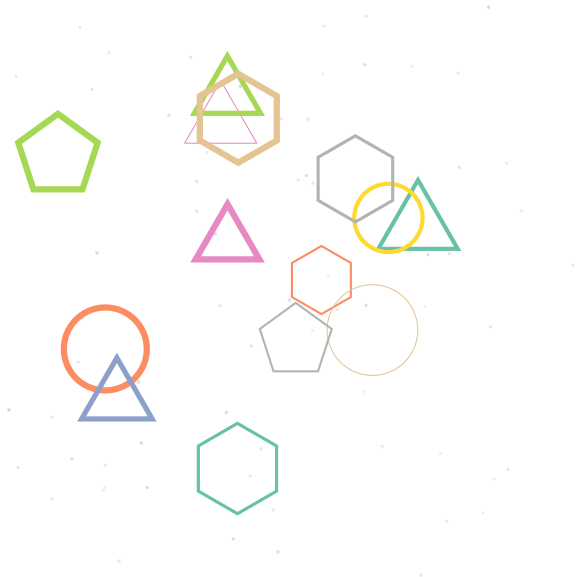[{"shape": "hexagon", "thickness": 1.5, "radius": 0.39, "center": [0.411, 0.188]}, {"shape": "triangle", "thickness": 2, "radius": 0.4, "center": [0.724, 0.608]}, {"shape": "circle", "thickness": 3, "radius": 0.36, "center": [0.182, 0.395]}, {"shape": "hexagon", "thickness": 1, "radius": 0.29, "center": [0.557, 0.514]}, {"shape": "triangle", "thickness": 2.5, "radius": 0.35, "center": [0.202, 0.309]}, {"shape": "triangle", "thickness": 3, "radius": 0.32, "center": [0.394, 0.582]}, {"shape": "triangle", "thickness": 0.5, "radius": 0.36, "center": [0.382, 0.787]}, {"shape": "triangle", "thickness": 2.5, "radius": 0.33, "center": [0.394, 0.836]}, {"shape": "pentagon", "thickness": 3, "radius": 0.36, "center": [0.1, 0.73]}, {"shape": "circle", "thickness": 2, "radius": 0.3, "center": [0.673, 0.622]}, {"shape": "circle", "thickness": 0.5, "radius": 0.39, "center": [0.645, 0.428]}, {"shape": "hexagon", "thickness": 3, "radius": 0.38, "center": [0.413, 0.794]}, {"shape": "hexagon", "thickness": 1.5, "radius": 0.37, "center": [0.615, 0.689]}, {"shape": "pentagon", "thickness": 1, "radius": 0.33, "center": [0.512, 0.409]}]